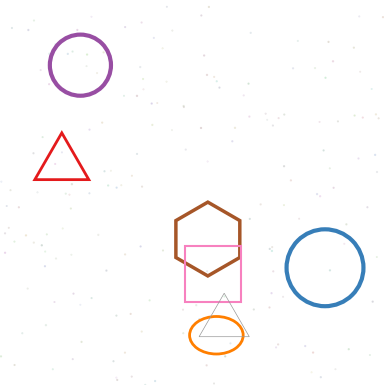[{"shape": "triangle", "thickness": 2, "radius": 0.4, "center": [0.161, 0.574]}, {"shape": "circle", "thickness": 3, "radius": 0.5, "center": [0.844, 0.305]}, {"shape": "circle", "thickness": 3, "radius": 0.4, "center": [0.209, 0.831]}, {"shape": "oval", "thickness": 2, "radius": 0.35, "center": [0.562, 0.129]}, {"shape": "hexagon", "thickness": 2.5, "radius": 0.48, "center": [0.54, 0.379]}, {"shape": "square", "thickness": 1.5, "radius": 0.37, "center": [0.553, 0.288]}, {"shape": "triangle", "thickness": 0.5, "radius": 0.38, "center": [0.582, 0.163]}]